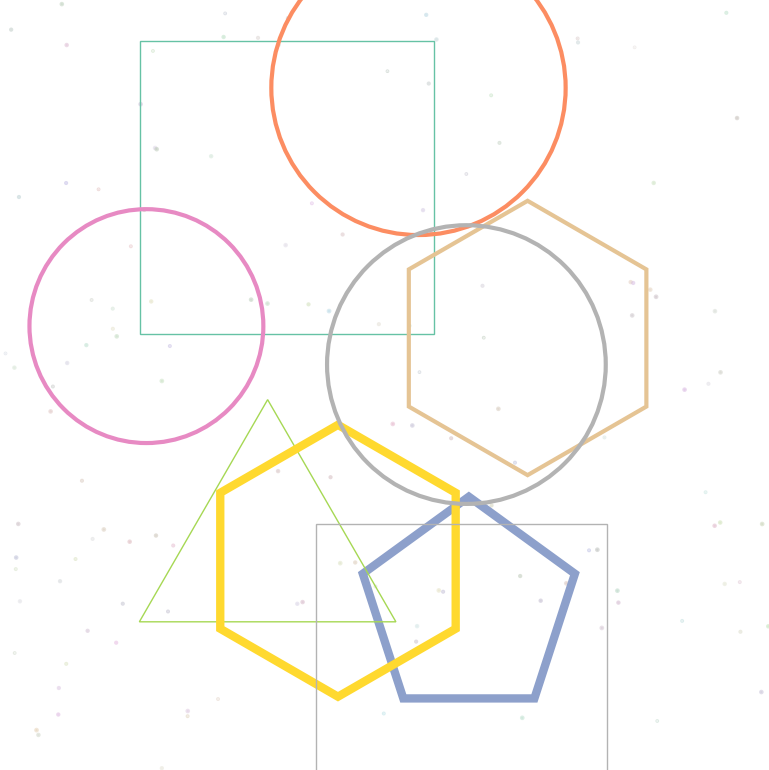[{"shape": "square", "thickness": 0.5, "radius": 0.95, "center": [0.373, 0.757]}, {"shape": "circle", "thickness": 1.5, "radius": 0.96, "center": [0.543, 0.886]}, {"shape": "pentagon", "thickness": 3, "radius": 0.72, "center": [0.609, 0.21]}, {"shape": "circle", "thickness": 1.5, "radius": 0.76, "center": [0.19, 0.576]}, {"shape": "triangle", "thickness": 0.5, "radius": 0.96, "center": [0.348, 0.289]}, {"shape": "hexagon", "thickness": 3, "radius": 0.88, "center": [0.439, 0.272]}, {"shape": "hexagon", "thickness": 1.5, "radius": 0.89, "center": [0.685, 0.561]}, {"shape": "circle", "thickness": 1.5, "radius": 0.9, "center": [0.606, 0.527]}, {"shape": "square", "thickness": 0.5, "radius": 0.95, "center": [0.6, 0.131]}]